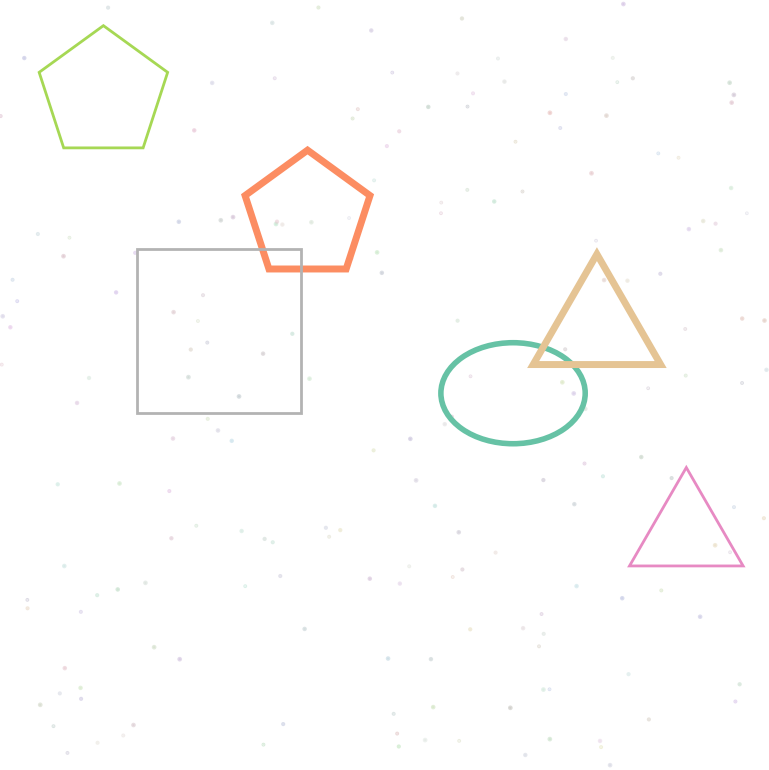[{"shape": "oval", "thickness": 2, "radius": 0.47, "center": [0.666, 0.489]}, {"shape": "pentagon", "thickness": 2.5, "radius": 0.43, "center": [0.399, 0.72]}, {"shape": "triangle", "thickness": 1, "radius": 0.43, "center": [0.891, 0.308]}, {"shape": "pentagon", "thickness": 1, "radius": 0.44, "center": [0.134, 0.879]}, {"shape": "triangle", "thickness": 2.5, "radius": 0.48, "center": [0.775, 0.574]}, {"shape": "square", "thickness": 1, "radius": 0.53, "center": [0.284, 0.571]}]